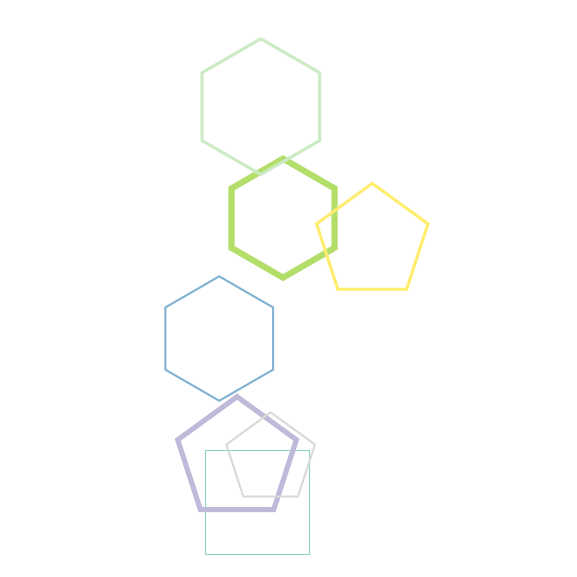[{"shape": "square", "thickness": 0.5, "radius": 0.45, "center": [0.445, 0.13]}, {"shape": "pentagon", "thickness": 2.5, "radius": 0.54, "center": [0.41, 0.204]}, {"shape": "hexagon", "thickness": 1, "radius": 0.54, "center": [0.38, 0.413]}, {"shape": "hexagon", "thickness": 3, "radius": 0.51, "center": [0.49, 0.621]}, {"shape": "pentagon", "thickness": 1, "radius": 0.4, "center": [0.469, 0.205]}, {"shape": "hexagon", "thickness": 1.5, "radius": 0.59, "center": [0.452, 0.814]}, {"shape": "pentagon", "thickness": 1.5, "radius": 0.51, "center": [0.645, 0.58]}]